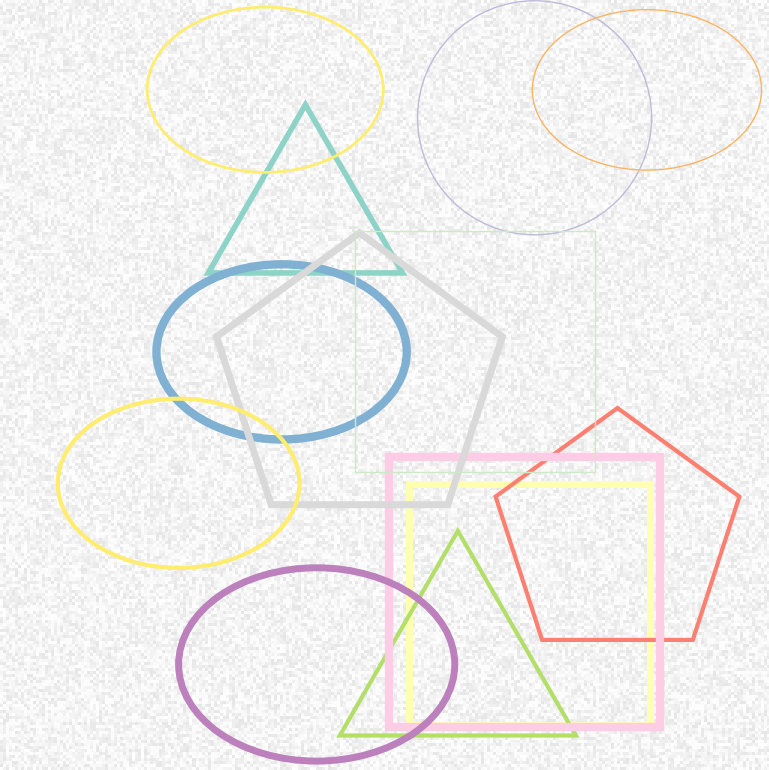[{"shape": "triangle", "thickness": 2, "radius": 0.73, "center": [0.397, 0.718]}, {"shape": "square", "thickness": 2.5, "radius": 0.78, "center": [0.688, 0.214]}, {"shape": "circle", "thickness": 0.5, "radius": 0.76, "center": [0.694, 0.847]}, {"shape": "pentagon", "thickness": 1.5, "radius": 0.83, "center": [0.802, 0.304]}, {"shape": "oval", "thickness": 3, "radius": 0.81, "center": [0.366, 0.543]}, {"shape": "oval", "thickness": 0.5, "radius": 0.74, "center": [0.84, 0.883]}, {"shape": "triangle", "thickness": 1.5, "radius": 0.89, "center": [0.595, 0.133]}, {"shape": "square", "thickness": 3, "radius": 0.88, "center": [0.681, 0.231]}, {"shape": "pentagon", "thickness": 2.5, "radius": 0.98, "center": [0.467, 0.502]}, {"shape": "oval", "thickness": 2.5, "radius": 0.9, "center": [0.411, 0.137]}, {"shape": "square", "thickness": 0.5, "radius": 0.78, "center": [0.617, 0.543]}, {"shape": "oval", "thickness": 1.5, "radius": 0.79, "center": [0.232, 0.372]}, {"shape": "oval", "thickness": 1, "radius": 0.77, "center": [0.344, 0.883]}]